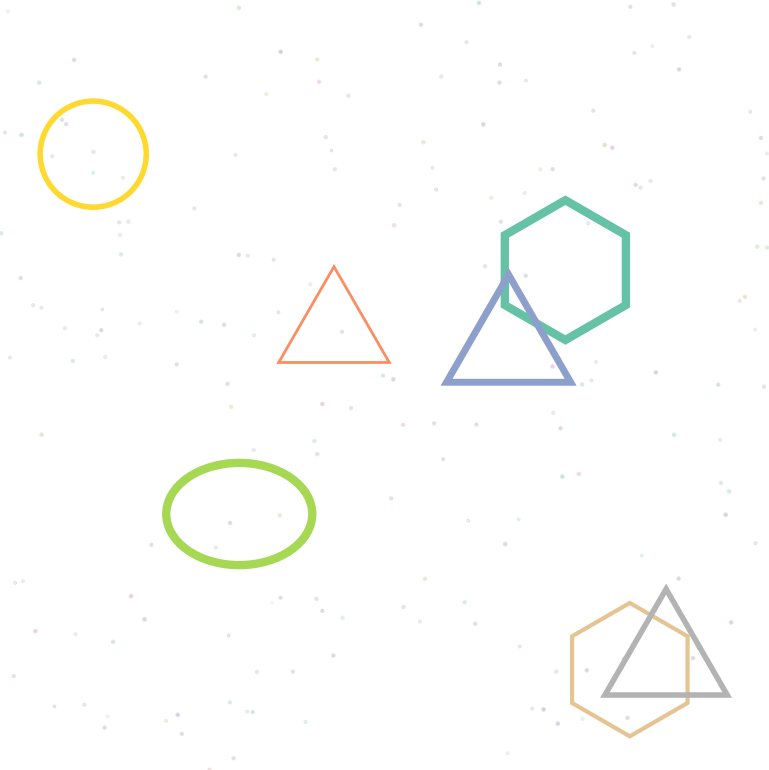[{"shape": "hexagon", "thickness": 3, "radius": 0.45, "center": [0.734, 0.649]}, {"shape": "triangle", "thickness": 1, "radius": 0.41, "center": [0.434, 0.571]}, {"shape": "triangle", "thickness": 2.5, "radius": 0.47, "center": [0.661, 0.55]}, {"shape": "oval", "thickness": 3, "radius": 0.47, "center": [0.311, 0.332]}, {"shape": "circle", "thickness": 2, "radius": 0.34, "center": [0.121, 0.8]}, {"shape": "hexagon", "thickness": 1.5, "radius": 0.43, "center": [0.818, 0.13]}, {"shape": "triangle", "thickness": 2, "radius": 0.46, "center": [0.865, 0.143]}]